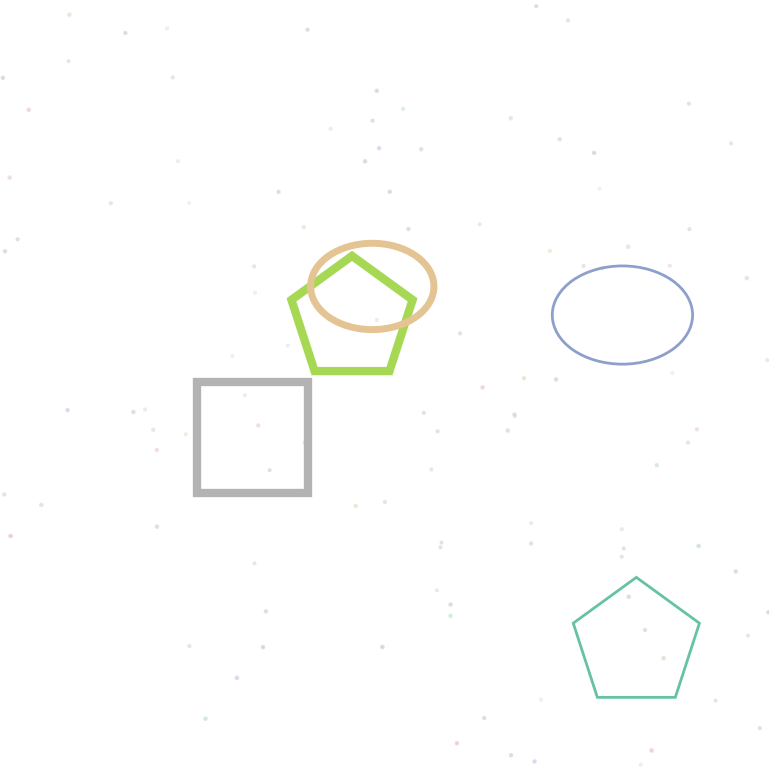[{"shape": "pentagon", "thickness": 1, "radius": 0.43, "center": [0.826, 0.164]}, {"shape": "oval", "thickness": 1, "radius": 0.46, "center": [0.808, 0.591]}, {"shape": "pentagon", "thickness": 3, "radius": 0.41, "center": [0.457, 0.585]}, {"shape": "oval", "thickness": 2.5, "radius": 0.4, "center": [0.483, 0.628]}, {"shape": "square", "thickness": 3, "radius": 0.36, "center": [0.327, 0.432]}]